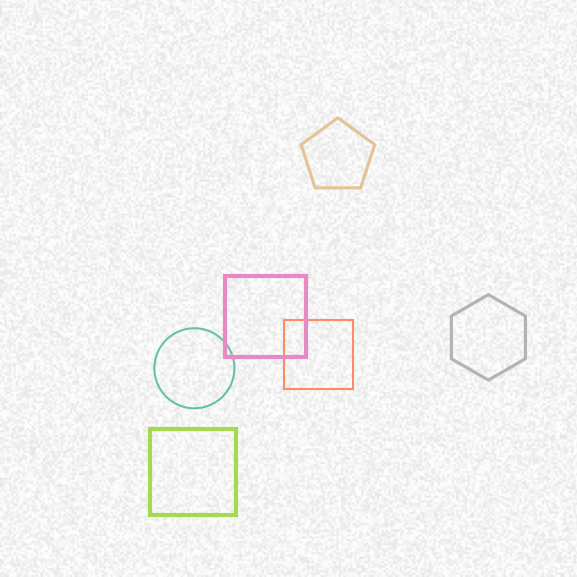[{"shape": "circle", "thickness": 1, "radius": 0.35, "center": [0.337, 0.361]}, {"shape": "square", "thickness": 1, "radius": 0.3, "center": [0.551, 0.385]}, {"shape": "square", "thickness": 2, "radius": 0.35, "center": [0.46, 0.451]}, {"shape": "square", "thickness": 2, "radius": 0.37, "center": [0.334, 0.182]}, {"shape": "pentagon", "thickness": 1.5, "radius": 0.33, "center": [0.585, 0.728]}, {"shape": "hexagon", "thickness": 1.5, "radius": 0.37, "center": [0.846, 0.415]}]